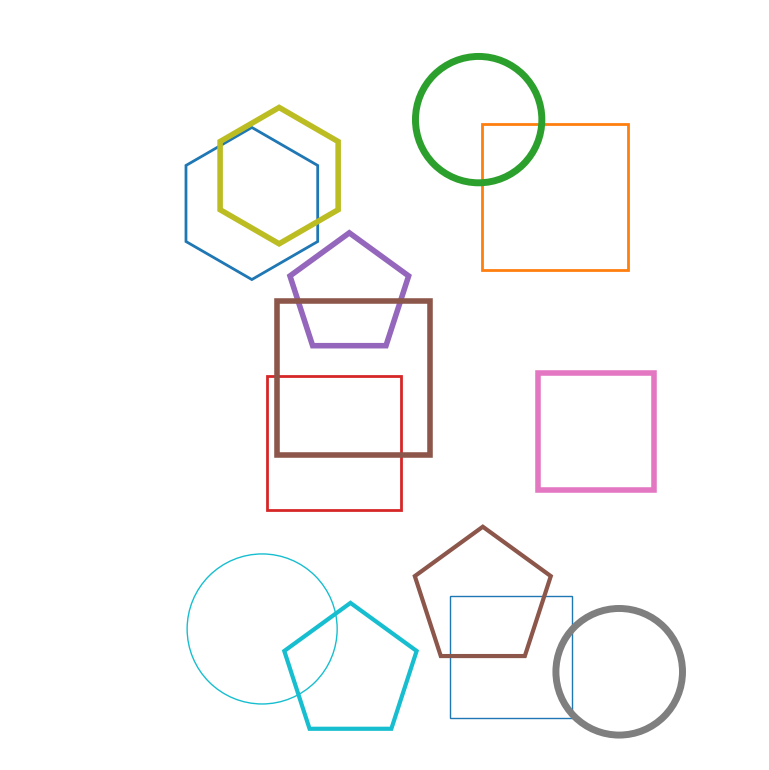[{"shape": "hexagon", "thickness": 1, "radius": 0.49, "center": [0.327, 0.736]}, {"shape": "square", "thickness": 0.5, "radius": 0.4, "center": [0.663, 0.146]}, {"shape": "square", "thickness": 1, "radius": 0.47, "center": [0.721, 0.744]}, {"shape": "circle", "thickness": 2.5, "radius": 0.41, "center": [0.622, 0.845]}, {"shape": "square", "thickness": 1, "radius": 0.43, "center": [0.434, 0.424]}, {"shape": "pentagon", "thickness": 2, "radius": 0.41, "center": [0.454, 0.617]}, {"shape": "square", "thickness": 2, "radius": 0.5, "center": [0.459, 0.509]}, {"shape": "pentagon", "thickness": 1.5, "radius": 0.46, "center": [0.627, 0.223]}, {"shape": "square", "thickness": 2, "radius": 0.38, "center": [0.774, 0.44]}, {"shape": "circle", "thickness": 2.5, "radius": 0.41, "center": [0.804, 0.128]}, {"shape": "hexagon", "thickness": 2, "radius": 0.44, "center": [0.363, 0.772]}, {"shape": "pentagon", "thickness": 1.5, "radius": 0.45, "center": [0.455, 0.127]}, {"shape": "circle", "thickness": 0.5, "radius": 0.49, "center": [0.34, 0.183]}]